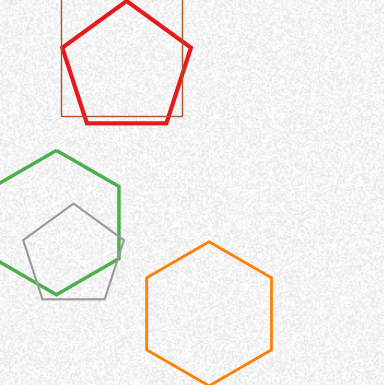[{"shape": "pentagon", "thickness": 3, "radius": 0.88, "center": [0.329, 0.822]}, {"shape": "hexagon", "thickness": 2.5, "radius": 0.94, "center": [0.147, 0.422]}, {"shape": "hexagon", "thickness": 2, "radius": 0.94, "center": [0.543, 0.185]}, {"shape": "square", "thickness": 1, "radius": 0.78, "center": [0.317, 0.854]}, {"shape": "pentagon", "thickness": 1.5, "radius": 0.69, "center": [0.191, 0.334]}]